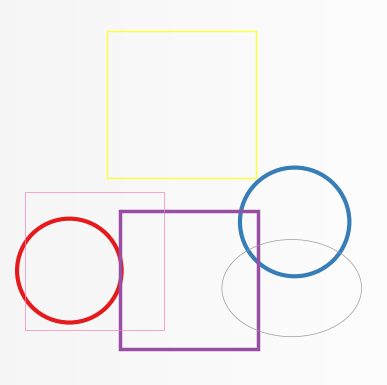[{"shape": "circle", "thickness": 3, "radius": 0.67, "center": [0.179, 0.297]}, {"shape": "circle", "thickness": 3, "radius": 0.71, "center": [0.76, 0.424]}, {"shape": "square", "thickness": 2.5, "radius": 0.89, "center": [0.488, 0.272]}, {"shape": "square", "thickness": 1, "radius": 0.96, "center": [0.468, 0.729]}, {"shape": "square", "thickness": 0.5, "radius": 0.9, "center": [0.243, 0.323]}, {"shape": "oval", "thickness": 0.5, "radius": 0.9, "center": [0.753, 0.252]}]